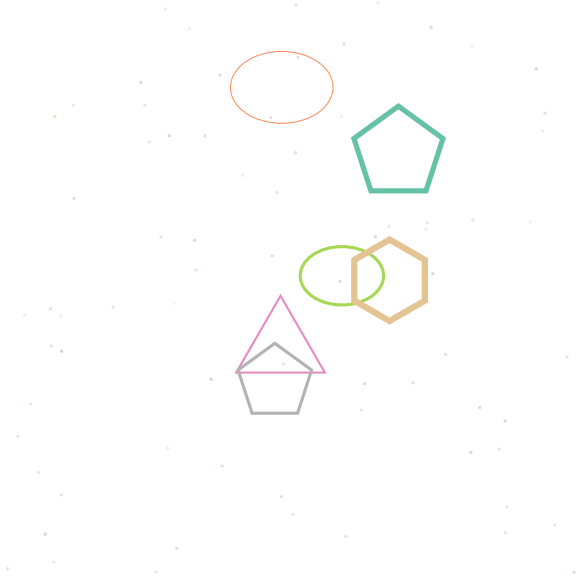[{"shape": "pentagon", "thickness": 2.5, "radius": 0.41, "center": [0.69, 0.734]}, {"shape": "oval", "thickness": 0.5, "radius": 0.44, "center": [0.488, 0.848]}, {"shape": "triangle", "thickness": 1, "radius": 0.44, "center": [0.486, 0.398]}, {"shape": "oval", "thickness": 1.5, "radius": 0.36, "center": [0.592, 0.522]}, {"shape": "hexagon", "thickness": 3, "radius": 0.35, "center": [0.675, 0.514]}, {"shape": "pentagon", "thickness": 1.5, "radius": 0.33, "center": [0.476, 0.338]}]